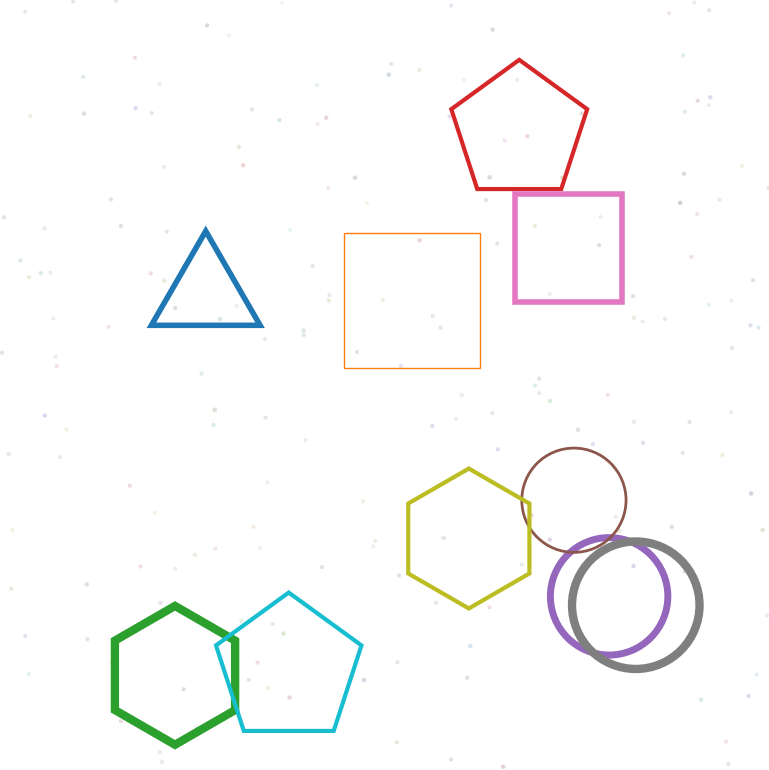[{"shape": "triangle", "thickness": 2, "radius": 0.41, "center": [0.267, 0.618]}, {"shape": "square", "thickness": 0.5, "radius": 0.44, "center": [0.535, 0.61]}, {"shape": "hexagon", "thickness": 3, "radius": 0.45, "center": [0.227, 0.123]}, {"shape": "pentagon", "thickness": 1.5, "radius": 0.46, "center": [0.674, 0.83]}, {"shape": "circle", "thickness": 2.5, "radius": 0.38, "center": [0.791, 0.226]}, {"shape": "circle", "thickness": 1, "radius": 0.34, "center": [0.745, 0.35]}, {"shape": "square", "thickness": 2, "radius": 0.35, "center": [0.738, 0.678]}, {"shape": "circle", "thickness": 3, "radius": 0.41, "center": [0.826, 0.214]}, {"shape": "hexagon", "thickness": 1.5, "radius": 0.45, "center": [0.609, 0.301]}, {"shape": "pentagon", "thickness": 1.5, "radius": 0.5, "center": [0.375, 0.131]}]